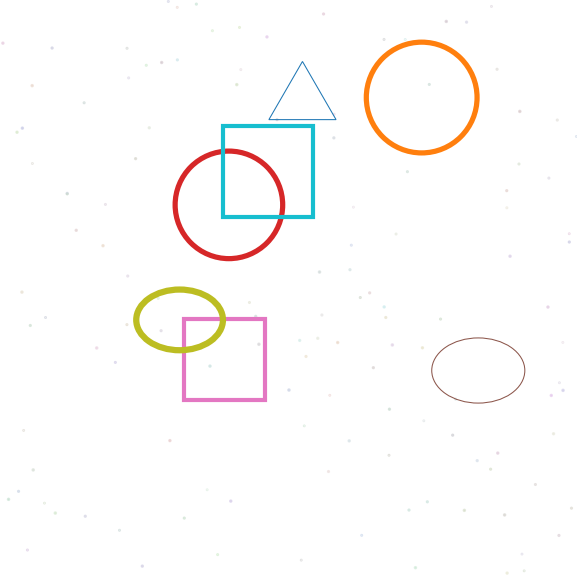[{"shape": "triangle", "thickness": 0.5, "radius": 0.34, "center": [0.524, 0.826]}, {"shape": "circle", "thickness": 2.5, "radius": 0.48, "center": [0.73, 0.83]}, {"shape": "circle", "thickness": 2.5, "radius": 0.47, "center": [0.396, 0.644]}, {"shape": "oval", "thickness": 0.5, "radius": 0.4, "center": [0.828, 0.358]}, {"shape": "square", "thickness": 2, "radius": 0.35, "center": [0.389, 0.377]}, {"shape": "oval", "thickness": 3, "radius": 0.38, "center": [0.311, 0.445]}, {"shape": "square", "thickness": 2, "radius": 0.39, "center": [0.464, 0.702]}]